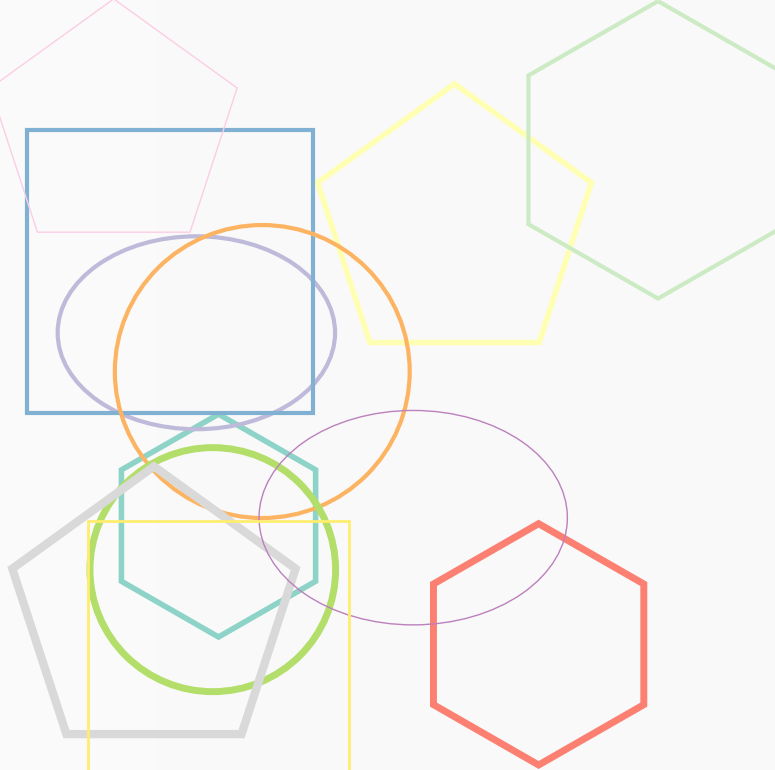[{"shape": "hexagon", "thickness": 2, "radius": 0.72, "center": [0.282, 0.317]}, {"shape": "pentagon", "thickness": 2, "radius": 0.93, "center": [0.586, 0.705]}, {"shape": "oval", "thickness": 1.5, "radius": 0.89, "center": [0.253, 0.568]}, {"shape": "hexagon", "thickness": 2.5, "radius": 0.78, "center": [0.695, 0.163]}, {"shape": "square", "thickness": 1.5, "radius": 0.92, "center": [0.219, 0.647]}, {"shape": "circle", "thickness": 1.5, "radius": 0.95, "center": [0.338, 0.518]}, {"shape": "circle", "thickness": 2.5, "radius": 0.79, "center": [0.275, 0.26]}, {"shape": "pentagon", "thickness": 0.5, "radius": 0.84, "center": [0.147, 0.834]}, {"shape": "pentagon", "thickness": 3, "radius": 0.96, "center": [0.199, 0.202]}, {"shape": "oval", "thickness": 0.5, "radius": 0.99, "center": [0.533, 0.328]}, {"shape": "hexagon", "thickness": 1.5, "radius": 0.97, "center": [0.849, 0.805]}, {"shape": "square", "thickness": 1, "radius": 0.84, "center": [0.282, 0.155]}]